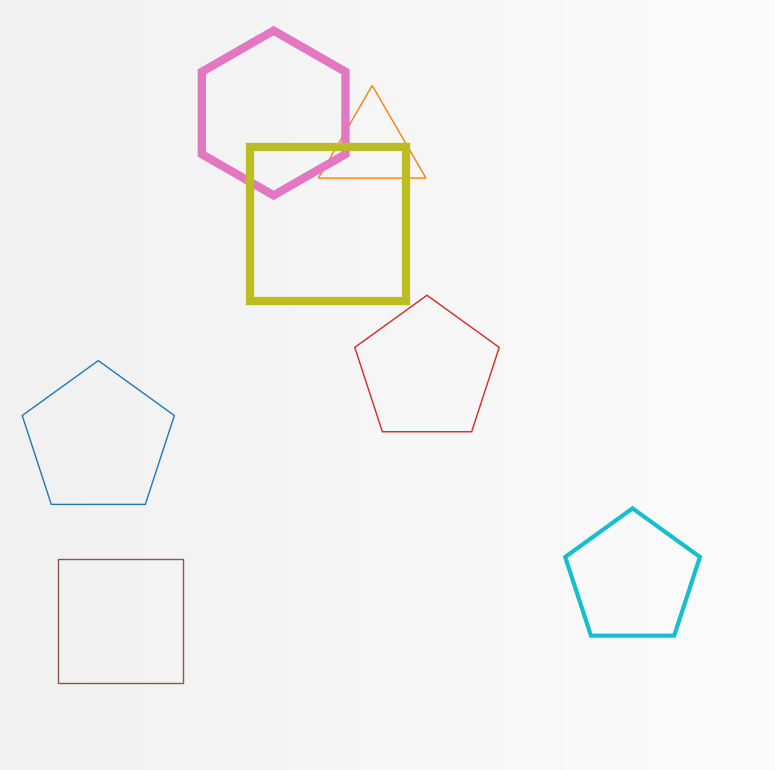[{"shape": "pentagon", "thickness": 0.5, "radius": 0.52, "center": [0.127, 0.428]}, {"shape": "triangle", "thickness": 0.5, "radius": 0.4, "center": [0.48, 0.809]}, {"shape": "pentagon", "thickness": 0.5, "radius": 0.49, "center": [0.551, 0.519]}, {"shape": "square", "thickness": 0.5, "radius": 0.4, "center": [0.155, 0.194]}, {"shape": "hexagon", "thickness": 3, "radius": 0.53, "center": [0.353, 0.853]}, {"shape": "square", "thickness": 3, "radius": 0.5, "center": [0.423, 0.709]}, {"shape": "pentagon", "thickness": 1.5, "radius": 0.46, "center": [0.816, 0.248]}]